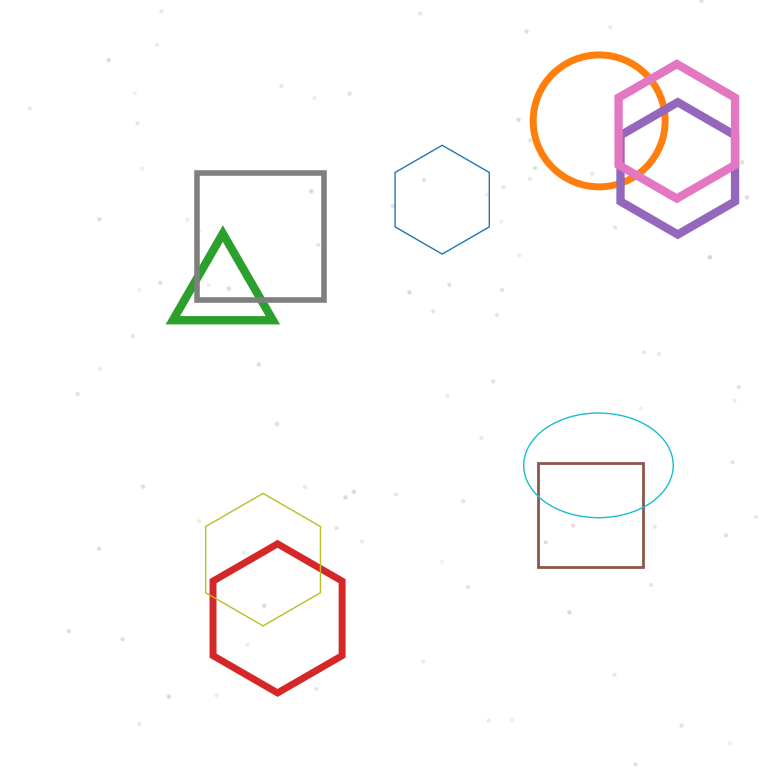[{"shape": "hexagon", "thickness": 0.5, "radius": 0.35, "center": [0.574, 0.741]}, {"shape": "circle", "thickness": 2.5, "radius": 0.43, "center": [0.778, 0.843]}, {"shape": "triangle", "thickness": 3, "radius": 0.38, "center": [0.289, 0.622]}, {"shape": "hexagon", "thickness": 2.5, "radius": 0.48, "center": [0.36, 0.197]}, {"shape": "hexagon", "thickness": 3, "radius": 0.43, "center": [0.88, 0.781]}, {"shape": "square", "thickness": 1, "radius": 0.34, "center": [0.767, 0.331]}, {"shape": "hexagon", "thickness": 3, "radius": 0.44, "center": [0.879, 0.829]}, {"shape": "square", "thickness": 2, "radius": 0.41, "center": [0.338, 0.693]}, {"shape": "hexagon", "thickness": 0.5, "radius": 0.43, "center": [0.342, 0.273]}, {"shape": "oval", "thickness": 0.5, "radius": 0.49, "center": [0.777, 0.396]}]